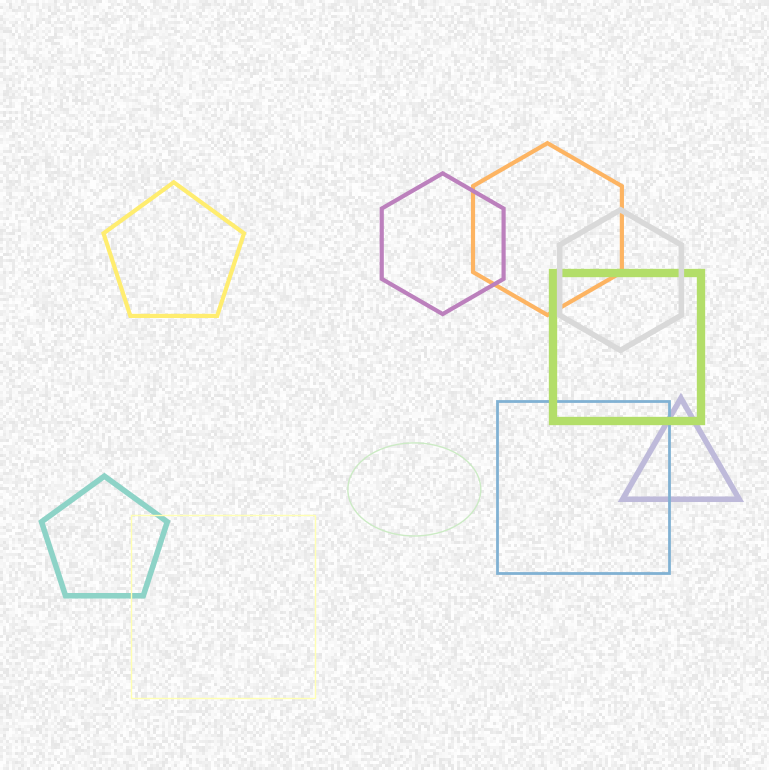[{"shape": "pentagon", "thickness": 2, "radius": 0.43, "center": [0.136, 0.296]}, {"shape": "square", "thickness": 0.5, "radius": 0.6, "center": [0.29, 0.212]}, {"shape": "triangle", "thickness": 2, "radius": 0.44, "center": [0.884, 0.395]}, {"shape": "square", "thickness": 1, "radius": 0.56, "center": [0.757, 0.367]}, {"shape": "hexagon", "thickness": 1.5, "radius": 0.56, "center": [0.711, 0.702]}, {"shape": "square", "thickness": 3, "radius": 0.48, "center": [0.815, 0.55]}, {"shape": "hexagon", "thickness": 2, "radius": 0.46, "center": [0.806, 0.636]}, {"shape": "hexagon", "thickness": 1.5, "radius": 0.46, "center": [0.575, 0.683]}, {"shape": "oval", "thickness": 0.5, "radius": 0.43, "center": [0.538, 0.364]}, {"shape": "pentagon", "thickness": 1.5, "radius": 0.48, "center": [0.226, 0.667]}]